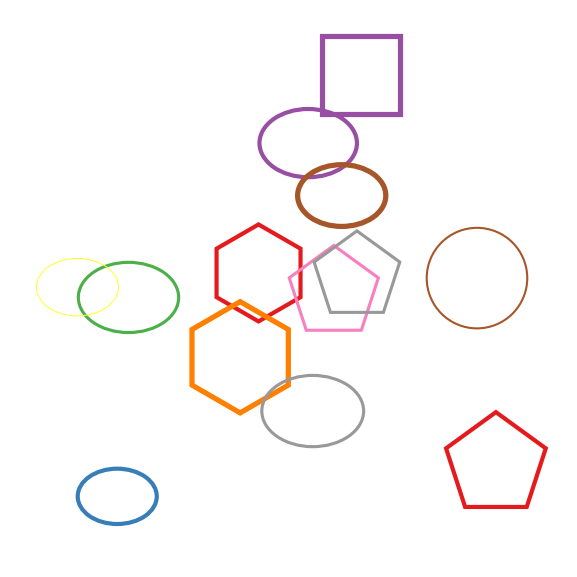[{"shape": "hexagon", "thickness": 2, "radius": 0.42, "center": [0.448, 0.527]}, {"shape": "pentagon", "thickness": 2, "radius": 0.45, "center": [0.859, 0.195]}, {"shape": "oval", "thickness": 2, "radius": 0.34, "center": [0.203, 0.14]}, {"shape": "oval", "thickness": 1.5, "radius": 0.43, "center": [0.223, 0.484]}, {"shape": "square", "thickness": 2.5, "radius": 0.34, "center": [0.625, 0.869]}, {"shape": "oval", "thickness": 2, "radius": 0.42, "center": [0.534, 0.751]}, {"shape": "hexagon", "thickness": 2.5, "radius": 0.48, "center": [0.416, 0.38]}, {"shape": "oval", "thickness": 0.5, "radius": 0.36, "center": [0.134, 0.502]}, {"shape": "circle", "thickness": 1, "radius": 0.44, "center": [0.826, 0.518]}, {"shape": "oval", "thickness": 2.5, "radius": 0.38, "center": [0.592, 0.661]}, {"shape": "pentagon", "thickness": 1.5, "radius": 0.41, "center": [0.578, 0.493]}, {"shape": "pentagon", "thickness": 1.5, "radius": 0.39, "center": [0.618, 0.521]}, {"shape": "oval", "thickness": 1.5, "radius": 0.44, "center": [0.542, 0.287]}]